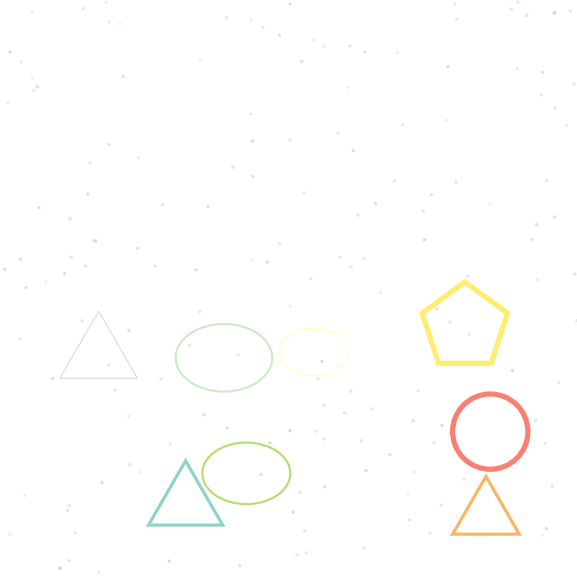[{"shape": "triangle", "thickness": 1.5, "radius": 0.37, "center": [0.321, 0.127]}, {"shape": "oval", "thickness": 0.5, "radius": 0.29, "center": [0.543, 0.39]}, {"shape": "circle", "thickness": 2.5, "radius": 0.33, "center": [0.849, 0.252]}, {"shape": "triangle", "thickness": 1.5, "radius": 0.33, "center": [0.841, 0.108]}, {"shape": "oval", "thickness": 1, "radius": 0.38, "center": [0.427, 0.18]}, {"shape": "triangle", "thickness": 0.5, "radius": 0.39, "center": [0.171, 0.383]}, {"shape": "oval", "thickness": 1, "radius": 0.42, "center": [0.388, 0.38]}, {"shape": "pentagon", "thickness": 2.5, "radius": 0.39, "center": [0.805, 0.433]}]